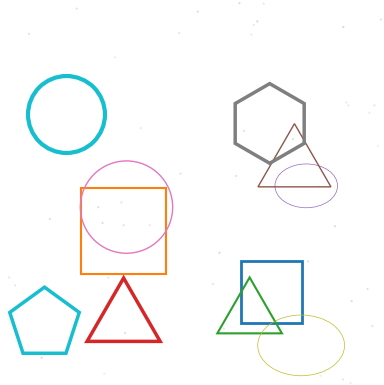[{"shape": "square", "thickness": 2, "radius": 0.4, "center": [0.705, 0.242]}, {"shape": "square", "thickness": 1.5, "radius": 0.56, "center": [0.321, 0.401]}, {"shape": "triangle", "thickness": 1.5, "radius": 0.48, "center": [0.648, 0.183]}, {"shape": "triangle", "thickness": 2.5, "radius": 0.55, "center": [0.321, 0.168]}, {"shape": "oval", "thickness": 0.5, "radius": 0.41, "center": [0.795, 0.517]}, {"shape": "triangle", "thickness": 1, "radius": 0.55, "center": [0.765, 0.569]}, {"shape": "circle", "thickness": 1, "radius": 0.6, "center": [0.329, 0.462]}, {"shape": "hexagon", "thickness": 2.5, "radius": 0.52, "center": [0.701, 0.679]}, {"shape": "oval", "thickness": 0.5, "radius": 0.56, "center": [0.782, 0.103]}, {"shape": "circle", "thickness": 3, "radius": 0.5, "center": [0.173, 0.703]}, {"shape": "pentagon", "thickness": 2.5, "radius": 0.47, "center": [0.116, 0.159]}]